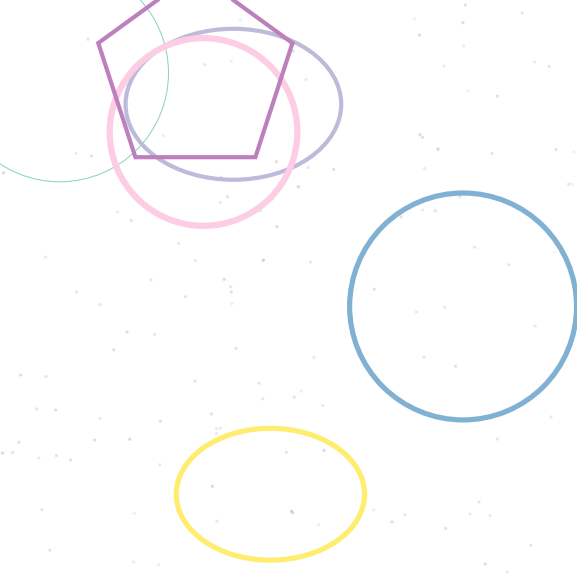[{"shape": "circle", "thickness": 0.5, "radius": 0.94, "center": [0.103, 0.873]}, {"shape": "oval", "thickness": 2, "radius": 0.93, "center": [0.404, 0.819]}, {"shape": "circle", "thickness": 2.5, "radius": 0.98, "center": [0.802, 0.468]}, {"shape": "circle", "thickness": 3, "radius": 0.81, "center": [0.352, 0.771]}, {"shape": "pentagon", "thickness": 2, "radius": 0.88, "center": [0.338, 0.87]}, {"shape": "oval", "thickness": 2.5, "radius": 0.82, "center": [0.468, 0.143]}]